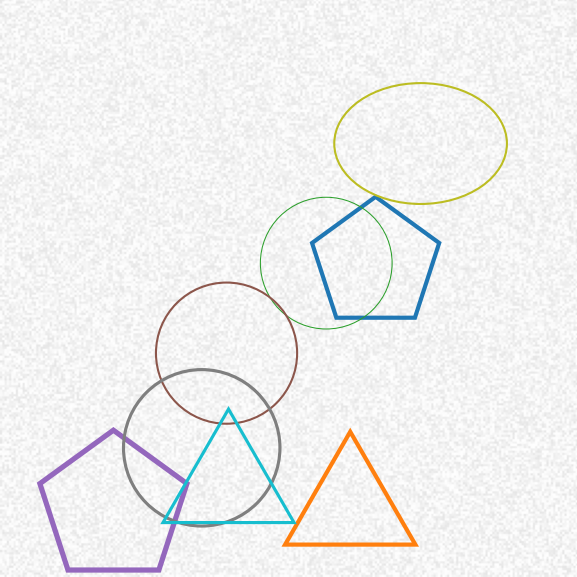[{"shape": "pentagon", "thickness": 2, "radius": 0.58, "center": [0.65, 0.543]}, {"shape": "triangle", "thickness": 2, "radius": 0.65, "center": [0.606, 0.121]}, {"shape": "circle", "thickness": 0.5, "radius": 0.57, "center": [0.565, 0.544]}, {"shape": "pentagon", "thickness": 2.5, "radius": 0.67, "center": [0.196, 0.12]}, {"shape": "circle", "thickness": 1, "radius": 0.61, "center": [0.392, 0.388]}, {"shape": "circle", "thickness": 1.5, "radius": 0.68, "center": [0.349, 0.224]}, {"shape": "oval", "thickness": 1, "radius": 0.75, "center": [0.728, 0.751]}, {"shape": "triangle", "thickness": 1.5, "radius": 0.65, "center": [0.396, 0.16]}]